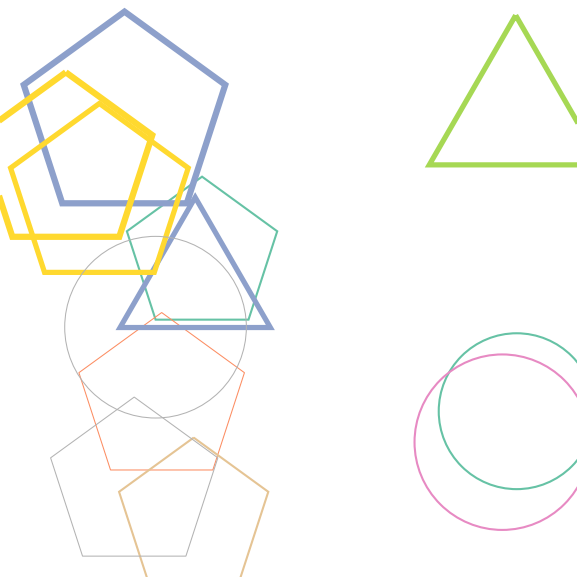[{"shape": "circle", "thickness": 1, "radius": 0.67, "center": [0.895, 0.287]}, {"shape": "pentagon", "thickness": 1, "radius": 0.68, "center": [0.35, 0.556]}, {"shape": "pentagon", "thickness": 0.5, "radius": 0.75, "center": [0.28, 0.307]}, {"shape": "triangle", "thickness": 2.5, "radius": 0.75, "center": [0.338, 0.507]}, {"shape": "pentagon", "thickness": 3, "radius": 0.92, "center": [0.216, 0.796]}, {"shape": "circle", "thickness": 1, "radius": 0.76, "center": [0.87, 0.233]}, {"shape": "triangle", "thickness": 2.5, "radius": 0.86, "center": [0.893, 0.8]}, {"shape": "pentagon", "thickness": 3, "radius": 0.79, "center": [0.114, 0.717]}, {"shape": "pentagon", "thickness": 2.5, "radius": 0.81, "center": [0.172, 0.658]}, {"shape": "pentagon", "thickness": 1, "radius": 0.68, "center": [0.335, 0.106]}, {"shape": "pentagon", "thickness": 0.5, "radius": 0.76, "center": [0.232, 0.159]}, {"shape": "circle", "thickness": 0.5, "radius": 0.79, "center": [0.269, 0.433]}]